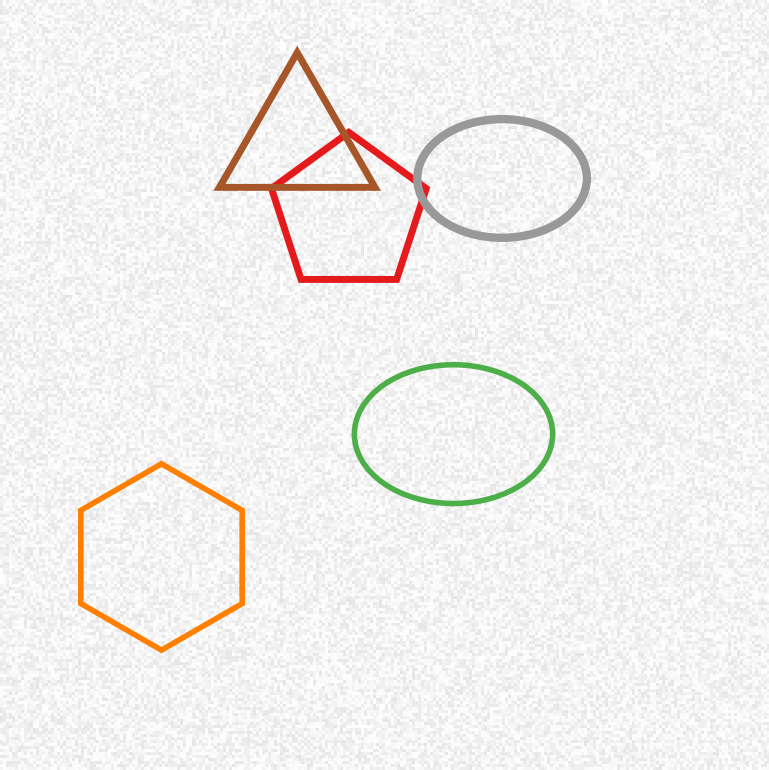[{"shape": "pentagon", "thickness": 2.5, "radius": 0.53, "center": [0.453, 0.723]}, {"shape": "oval", "thickness": 2, "radius": 0.64, "center": [0.589, 0.436]}, {"shape": "hexagon", "thickness": 2, "radius": 0.61, "center": [0.21, 0.277]}, {"shape": "triangle", "thickness": 2.5, "radius": 0.58, "center": [0.386, 0.815]}, {"shape": "oval", "thickness": 3, "radius": 0.55, "center": [0.652, 0.768]}]